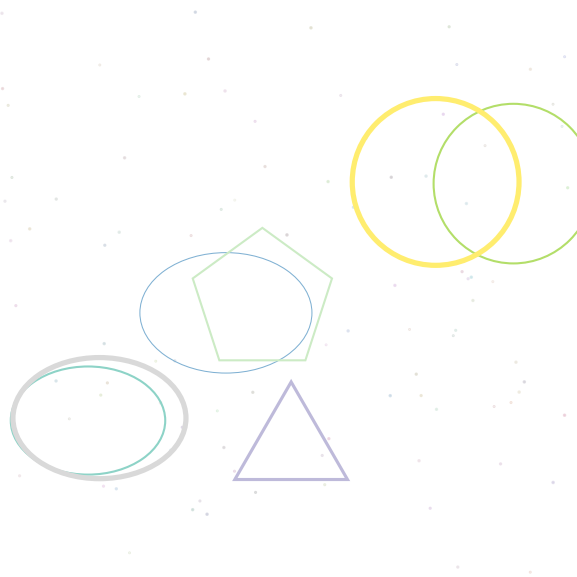[{"shape": "oval", "thickness": 1, "radius": 0.67, "center": [0.152, 0.271]}, {"shape": "triangle", "thickness": 1.5, "radius": 0.56, "center": [0.504, 0.225]}, {"shape": "oval", "thickness": 0.5, "radius": 0.74, "center": [0.391, 0.457]}, {"shape": "circle", "thickness": 1, "radius": 0.69, "center": [0.889, 0.681]}, {"shape": "oval", "thickness": 2.5, "radius": 0.75, "center": [0.172, 0.275]}, {"shape": "pentagon", "thickness": 1, "radius": 0.63, "center": [0.454, 0.478]}, {"shape": "circle", "thickness": 2.5, "radius": 0.72, "center": [0.754, 0.684]}]